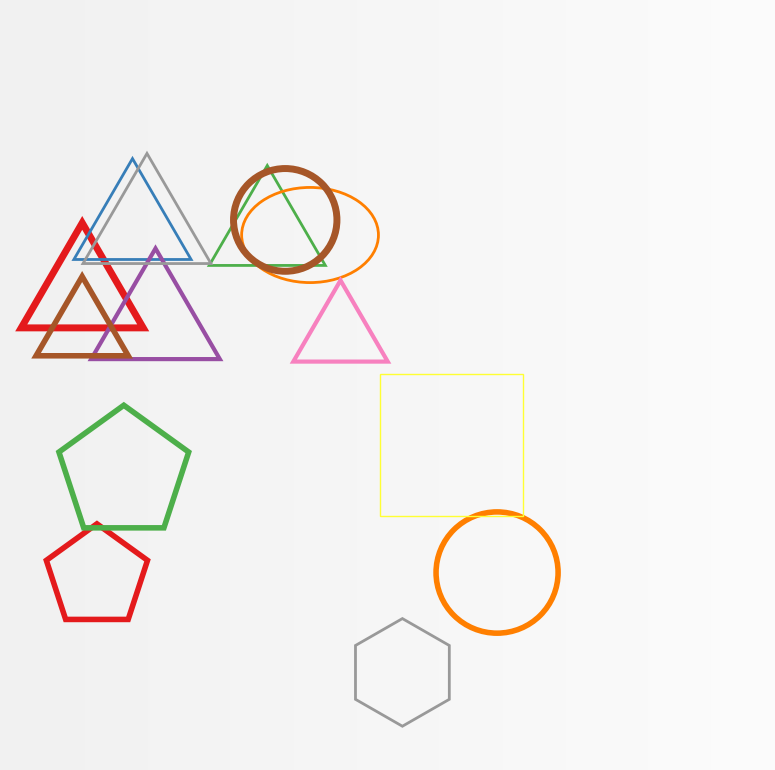[{"shape": "pentagon", "thickness": 2, "radius": 0.34, "center": [0.125, 0.251]}, {"shape": "triangle", "thickness": 2.5, "radius": 0.45, "center": [0.106, 0.62]}, {"shape": "triangle", "thickness": 1, "radius": 0.44, "center": [0.171, 0.707]}, {"shape": "pentagon", "thickness": 2, "radius": 0.44, "center": [0.16, 0.386]}, {"shape": "triangle", "thickness": 1, "radius": 0.43, "center": [0.345, 0.699]}, {"shape": "triangle", "thickness": 1.5, "radius": 0.48, "center": [0.201, 0.582]}, {"shape": "circle", "thickness": 2, "radius": 0.39, "center": [0.641, 0.256]}, {"shape": "oval", "thickness": 1, "radius": 0.44, "center": [0.4, 0.695]}, {"shape": "square", "thickness": 0.5, "radius": 0.46, "center": [0.582, 0.422]}, {"shape": "circle", "thickness": 2.5, "radius": 0.33, "center": [0.368, 0.714]}, {"shape": "triangle", "thickness": 2, "radius": 0.34, "center": [0.106, 0.572]}, {"shape": "triangle", "thickness": 1.5, "radius": 0.35, "center": [0.439, 0.566]}, {"shape": "triangle", "thickness": 1, "radius": 0.48, "center": [0.19, 0.705]}, {"shape": "hexagon", "thickness": 1, "radius": 0.35, "center": [0.519, 0.127]}]